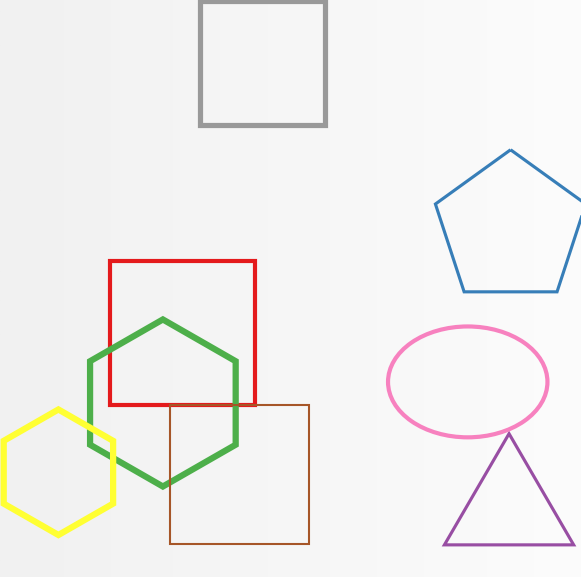[{"shape": "square", "thickness": 2, "radius": 0.62, "center": [0.314, 0.422]}, {"shape": "pentagon", "thickness": 1.5, "radius": 0.68, "center": [0.878, 0.604]}, {"shape": "hexagon", "thickness": 3, "radius": 0.72, "center": [0.28, 0.301]}, {"shape": "triangle", "thickness": 1.5, "radius": 0.64, "center": [0.876, 0.12]}, {"shape": "hexagon", "thickness": 3, "radius": 0.54, "center": [0.1, 0.181]}, {"shape": "square", "thickness": 1, "radius": 0.6, "center": [0.412, 0.177]}, {"shape": "oval", "thickness": 2, "radius": 0.69, "center": [0.805, 0.338]}, {"shape": "square", "thickness": 2.5, "radius": 0.54, "center": [0.452, 0.891]}]